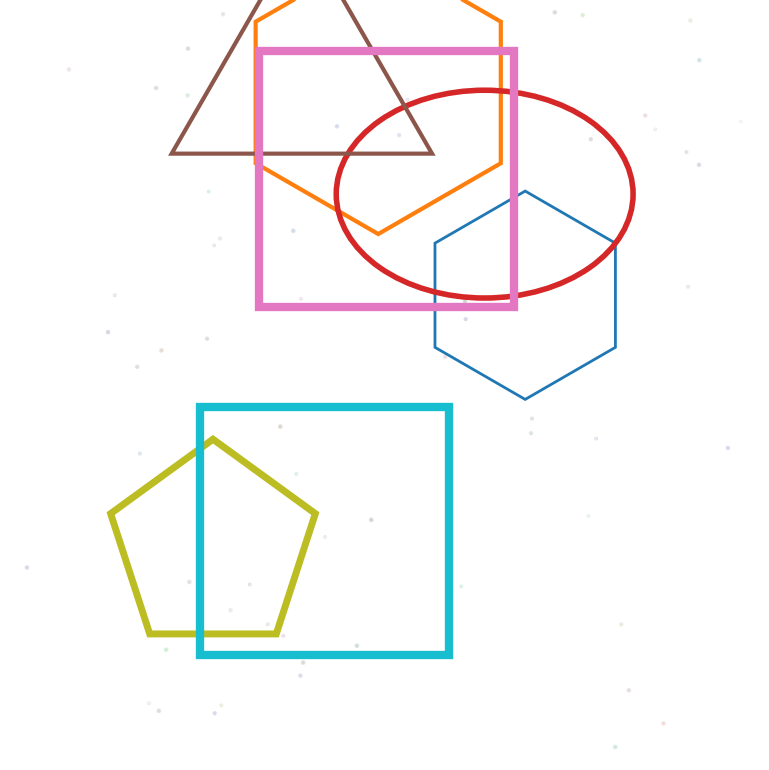[{"shape": "hexagon", "thickness": 1, "radius": 0.68, "center": [0.682, 0.617]}, {"shape": "hexagon", "thickness": 1.5, "radius": 0.92, "center": [0.491, 0.88]}, {"shape": "oval", "thickness": 2, "radius": 0.96, "center": [0.629, 0.748]}, {"shape": "triangle", "thickness": 1.5, "radius": 0.98, "center": [0.392, 0.898]}, {"shape": "square", "thickness": 3, "radius": 0.83, "center": [0.502, 0.767]}, {"shape": "pentagon", "thickness": 2.5, "radius": 0.7, "center": [0.277, 0.29]}, {"shape": "square", "thickness": 3, "radius": 0.81, "center": [0.421, 0.31]}]